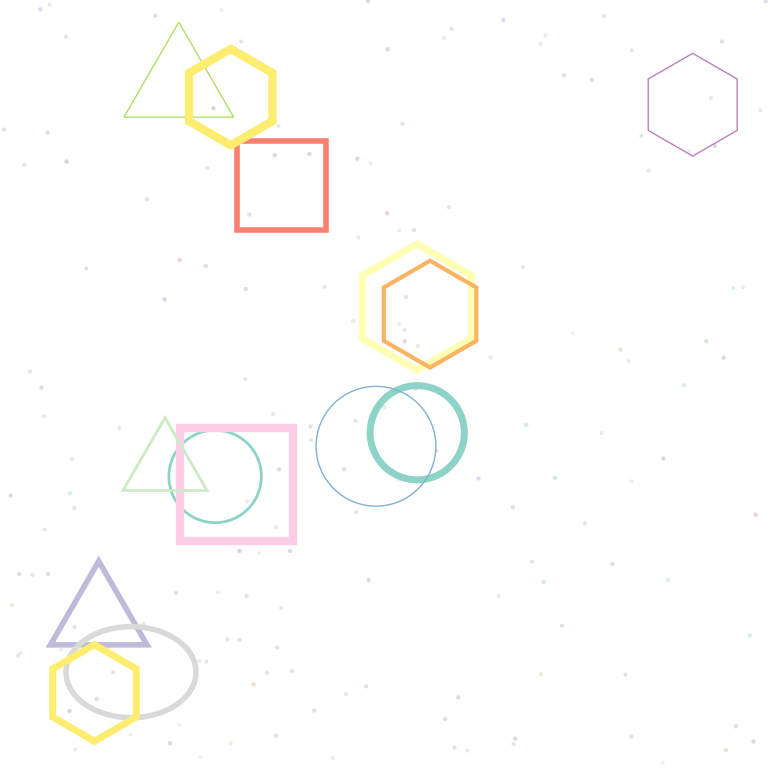[{"shape": "circle", "thickness": 2.5, "radius": 0.31, "center": [0.542, 0.438]}, {"shape": "circle", "thickness": 1, "radius": 0.3, "center": [0.279, 0.381]}, {"shape": "hexagon", "thickness": 2.5, "radius": 0.41, "center": [0.542, 0.601]}, {"shape": "triangle", "thickness": 2, "radius": 0.36, "center": [0.128, 0.199]}, {"shape": "square", "thickness": 2, "radius": 0.29, "center": [0.366, 0.759]}, {"shape": "circle", "thickness": 0.5, "radius": 0.39, "center": [0.488, 0.42]}, {"shape": "hexagon", "thickness": 1.5, "radius": 0.35, "center": [0.559, 0.592]}, {"shape": "triangle", "thickness": 0.5, "radius": 0.41, "center": [0.232, 0.889]}, {"shape": "square", "thickness": 3, "radius": 0.37, "center": [0.308, 0.371]}, {"shape": "oval", "thickness": 2, "radius": 0.42, "center": [0.17, 0.127]}, {"shape": "hexagon", "thickness": 0.5, "radius": 0.33, "center": [0.9, 0.864]}, {"shape": "triangle", "thickness": 1, "radius": 0.32, "center": [0.214, 0.394]}, {"shape": "hexagon", "thickness": 2.5, "radius": 0.31, "center": [0.123, 0.1]}, {"shape": "hexagon", "thickness": 3, "radius": 0.31, "center": [0.3, 0.874]}]